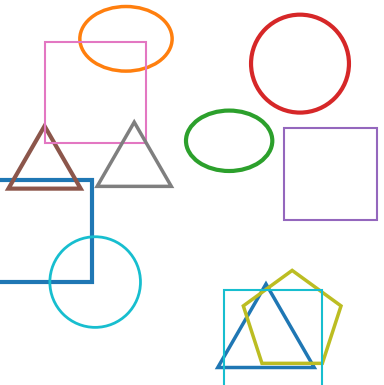[{"shape": "triangle", "thickness": 2.5, "radius": 0.72, "center": [0.691, 0.118]}, {"shape": "square", "thickness": 3, "radius": 0.66, "center": [0.105, 0.401]}, {"shape": "oval", "thickness": 2.5, "radius": 0.6, "center": [0.327, 0.899]}, {"shape": "oval", "thickness": 3, "radius": 0.56, "center": [0.595, 0.634]}, {"shape": "circle", "thickness": 3, "radius": 0.64, "center": [0.779, 0.835]}, {"shape": "square", "thickness": 1.5, "radius": 0.6, "center": [0.858, 0.547]}, {"shape": "triangle", "thickness": 3, "radius": 0.54, "center": [0.116, 0.564]}, {"shape": "square", "thickness": 1.5, "radius": 0.66, "center": [0.247, 0.76]}, {"shape": "triangle", "thickness": 2.5, "radius": 0.56, "center": [0.349, 0.572]}, {"shape": "pentagon", "thickness": 2.5, "radius": 0.67, "center": [0.759, 0.164]}, {"shape": "square", "thickness": 1.5, "radius": 0.63, "center": [0.71, 0.119]}, {"shape": "circle", "thickness": 2, "radius": 0.59, "center": [0.247, 0.267]}]